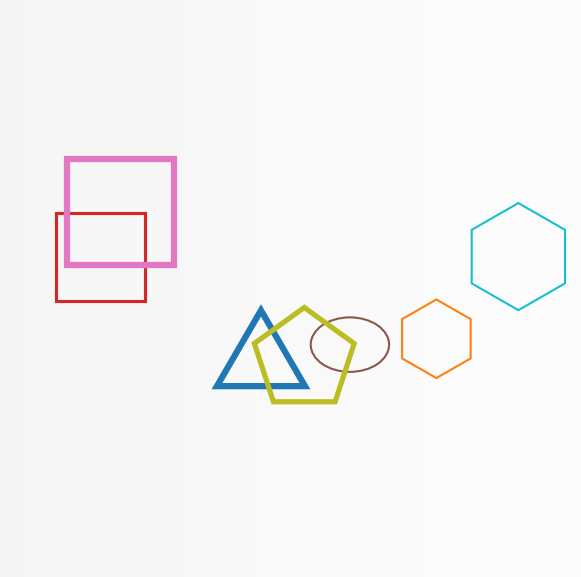[{"shape": "triangle", "thickness": 3, "radius": 0.44, "center": [0.449, 0.374]}, {"shape": "hexagon", "thickness": 1, "radius": 0.34, "center": [0.751, 0.413]}, {"shape": "square", "thickness": 1.5, "radius": 0.38, "center": [0.174, 0.555]}, {"shape": "oval", "thickness": 1, "radius": 0.34, "center": [0.602, 0.402]}, {"shape": "square", "thickness": 3, "radius": 0.46, "center": [0.208, 0.631]}, {"shape": "pentagon", "thickness": 2.5, "radius": 0.45, "center": [0.523, 0.376]}, {"shape": "hexagon", "thickness": 1, "radius": 0.46, "center": [0.892, 0.555]}]